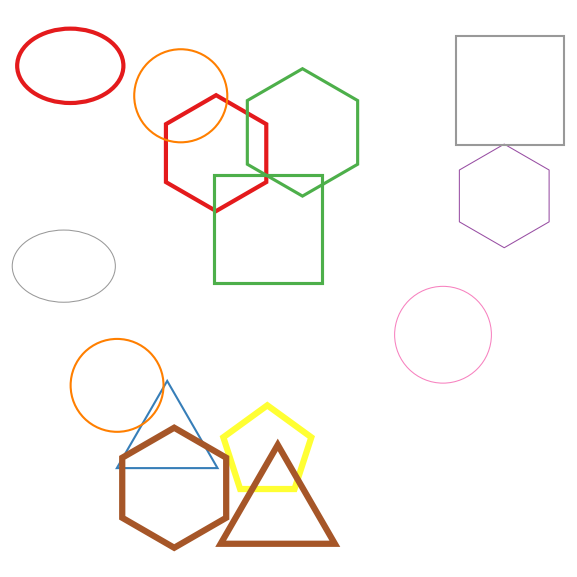[{"shape": "oval", "thickness": 2, "radius": 0.46, "center": [0.122, 0.885]}, {"shape": "hexagon", "thickness": 2, "radius": 0.5, "center": [0.374, 0.734]}, {"shape": "triangle", "thickness": 1, "radius": 0.5, "center": [0.29, 0.239]}, {"shape": "hexagon", "thickness": 1.5, "radius": 0.55, "center": [0.524, 0.77]}, {"shape": "square", "thickness": 1.5, "radius": 0.47, "center": [0.464, 0.602]}, {"shape": "hexagon", "thickness": 0.5, "radius": 0.45, "center": [0.873, 0.66]}, {"shape": "circle", "thickness": 1, "radius": 0.4, "center": [0.313, 0.833]}, {"shape": "circle", "thickness": 1, "radius": 0.4, "center": [0.203, 0.332]}, {"shape": "pentagon", "thickness": 3, "radius": 0.4, "center": [0.463, 0.217]}, {"shape": "hexagon", "thickness": 3, "radius": 0.52, "center": [0.302, 0.155]}, {"shape": "triangle", "thickness": 3, "radius": 0.57, "center": [0.481, 0.115]}, {"shape": "circle", "thickness": 0.5, "radius": 0.42, "center": [0.767, 0.42]}, {"shape": "square", "thickness": 1, "radius": 0.47, "center": [0.883, 0.843]}, {"shape": "oval", "thickness": 0.5, "radius": 0.45, "center": [0.11, 0.538]}]